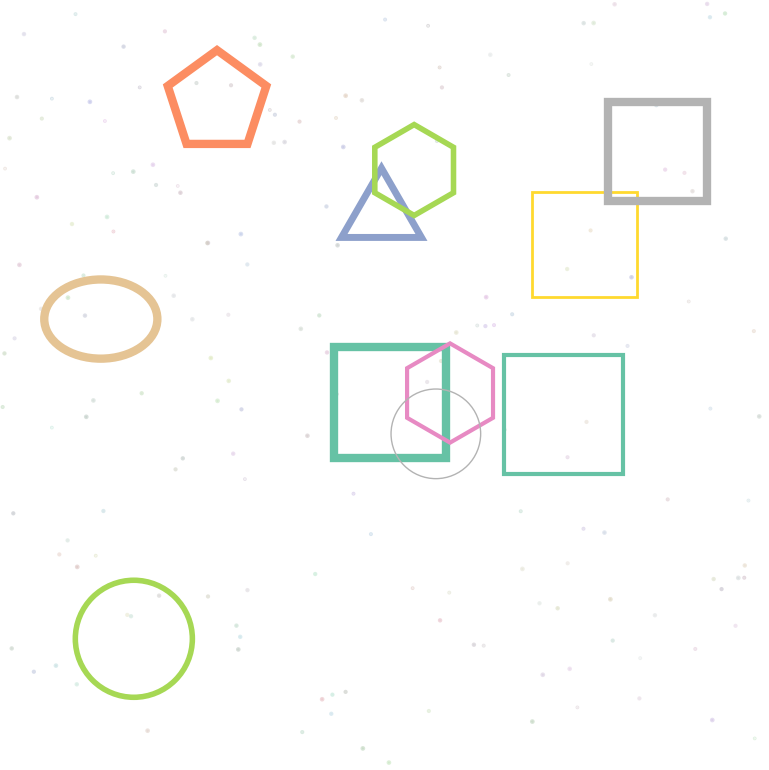[{"shape": "square", "thickness": 3, "radius": 0.36, "center": [0.506, 0.478]}, {"shape": "square", "thickness": 1.5, "radius": 0.39, "center": [0.732, 0.462]}, {"shape": "pentagon", "thickness": 3, "radius": 0.34, "center": [0.282, 0.868]}, {"shape": "triangle", "thickness": 2.5, "radius": 0.3, "center": [0.495, 0.722]}, {"shape": "hexagon", "thickness": 1.5, "radius": 0.32, "center": [0.584, 0.49]}, {"shape": "hexagon", "thickness": 2, "radius": 0.3, "center": [0.538, 0.779]}, {"shape": "circle", "thickness": 2, "radius": 0.38, "center": [0.174, 0.17]}, {"shape": "square", "thickness": 1, "radius": 0.34, "center": [0.759, 0.682]}, {"shape": "oval", "thickness": 3, "radius": 0.37, "center": [0.131, 0.586]}, {"shape": "circle", "thickness": 0.5, "radius": 0.29, "center": [0.566, 0.437]}, {"shape": "square", "thickness": 3, "radius": 0.32, "center": [0.854, 0.803]}]